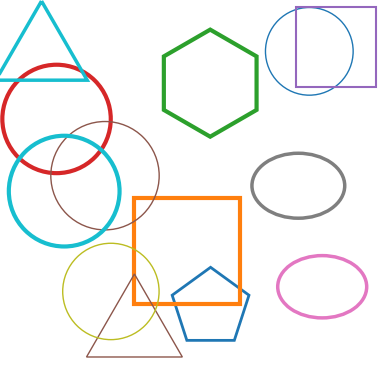[{"shape": "pentagon", "thickness": 2, "radius": 0.52, "center": [0.547, 0.201]}, {"shape": "circle", "thickness": 1, "radius": 0.57, "center": [0.803, 0.867]}, {"shape": "square", "thickness": 3, "radius": 0.69, "center": [0.485, 0.348]}, {"shape": "hexagon", "thickness": 3, "radius": 0.7, "center": [0.546, 0.784]}, {"shape": "circle", "thickness": 3, "radius": 0.7, "center": [0.147, 0.691]}, {"shape": "square", "thickness": 1.5, "radius": 0.52, "center": [0.873, 0.877]}, {"shape": "triangle", "thickness": 1, "radius": 0.72, "center": [0.349, 0.145]}, {"shape": "circle", "thickness": 1, "radius": 0.7, "center": [0.273, 0.544]}, {"shape": "oval", "thickness": 2.5, "radius": 0.58, "center": [0.837, 0.255]}, {"shape": "oval", "thickness": 2.5, "radius": 0.6, "center": [0.775, 0.518]}, {"shape": "circle", "thickness": 1, "radius": 0.63, "center": [0.288, 0.243]}, {"shape": "triangle", "thickness": 2.5, "radius": 0.69, "center": [0.108, 0.86]}, {"shape": "circle", "thickness": 3, "radius": 0.72, "center": [0.167, 0.504]}]